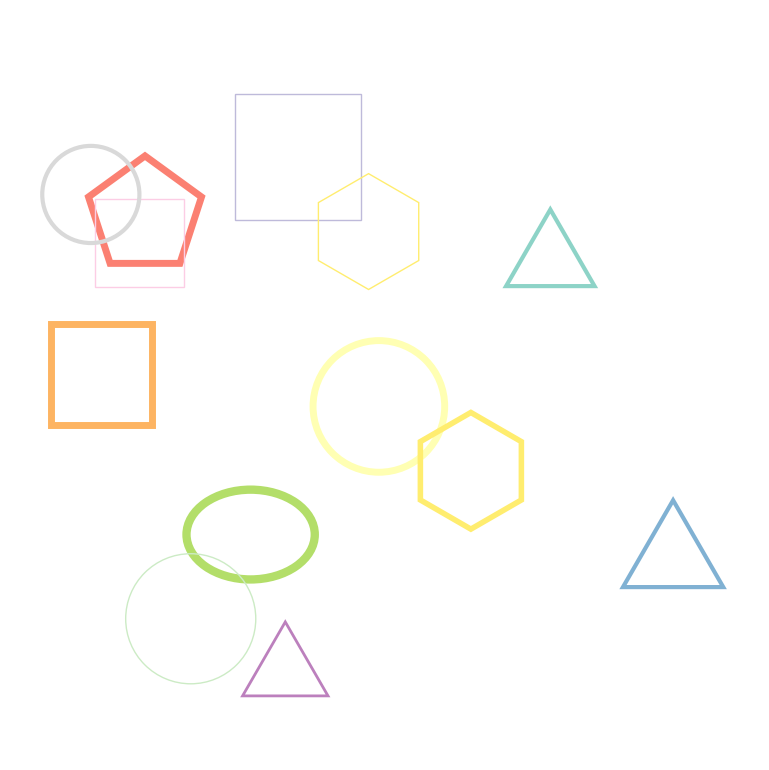[{"shape": "triangle", "thickness": 1.5, "radius": 0.33, "center": [0.715, 0.662]}, {"shape": "circle", "thickness": 2.5, "radius": 0.43, "center": [0.492, 0.472]}, {"shape": "square", "thickness": 0.5, "radius": 0.41, "center": [0.387, 0.796]}, {"shape": "pentagon", "thickness": 2.5, "radius": 0.39, "center": [0.188, 0.72]}, {"shape": "triangle", "thickness": 1.5, "radius": 0.38, "center": [0.874, 0.275]}, {"shape": "square", "thickness": 2.5, "radius": 0.33, "center": [0.132, 0.514]}, {"shape": "oval", "thickness": 3, "radius": 0.42, "center": [0.326, 0.306]}, {"shape": "square", "thickness": 0.5, "radius": 0.29, "center": [0.181, 0.685]}, {"shape": "circle", "thickness": 1.5, "radius": 0.32, "center": [0.118, 0.747]}, {"shape": "triangle", "thickness": 1, "radius": 0.32, "center": [0.371, 0.128]}, {"shape": "circle", "thickness": 0.5, "radius": 0.42, "center": [0.248, 0.196]}, {"shape": "hexagon", "thickness": 0.5, "radius": 0.38, "center": [0.479, 0.699]}, {"shape": "hexagon", "thickness": 2, "radius": 0.38, "center": [0.612, 0.389]}]